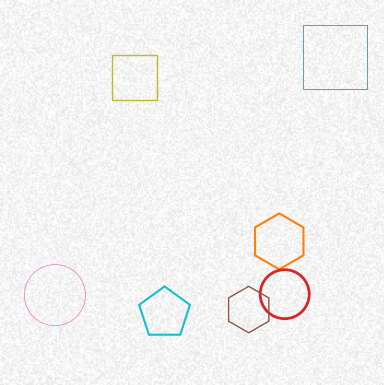[{"shape": "square", "thickness": 0.5, "radius": 0.42, "center": [0.871, 0.851]}, {"shape": "hexagon", "thickness": 1.5, "radius": 0.36, "center": [0.725, 0.373]}, {"shape": "circle", "thickness": 2, "radius": 0.32, "center": [0.739, 0.236]}, {"shape": "hexagon", "thickness": 1, "radius": 0.3, "center": [0.646, 0.196]}, {"shape": "circle", "thickness": 0.5, "radius": 0.4, "center": [0.143, 0.234]}, {"shape": "square", "thickness": 1, "radius": 0.29, "center": [0.348, 0.8]}, {"shape": "pentagon", "thickness": 1.5, "radius": 0.35, "center": [0.427, 0.187]}]